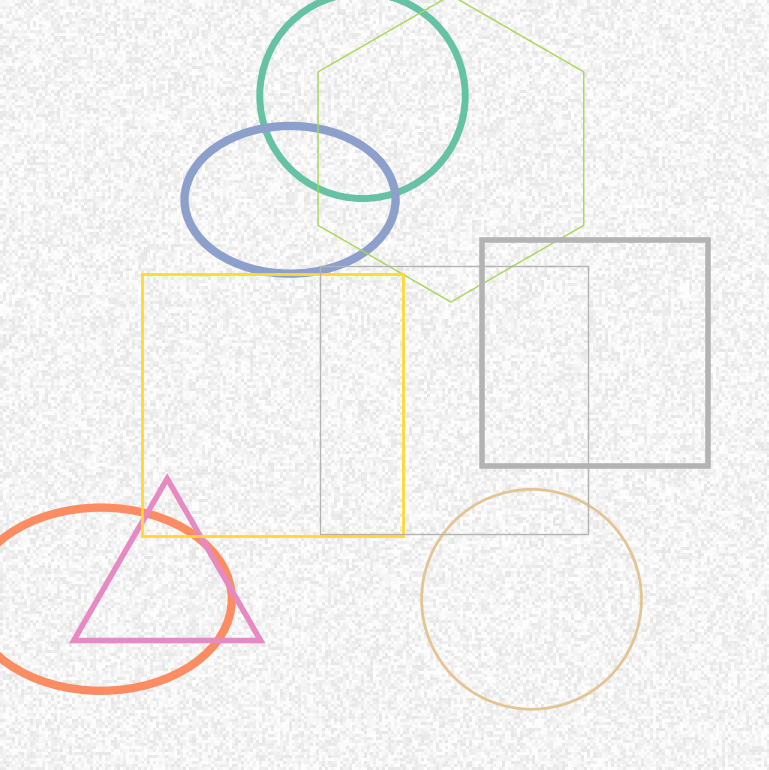[{"shape": "circle", "thickness": 2.5, "radius": 0.67, "center": [0.471, 0.876]}, {"shape": "oval", "thickness": 3, "radius": 0.85, "center": [0.131, 0.222]}, {"shape": "oval", "thickness": 3, "radius": 0.69, "center": [0.377, 0.741]}, {"shape": "triangle", "thickness": 2, "radius": 0.7, "center": [0.217, 0.238]}, {"shape": "hexagon", "thickness": 0.5, "radius": 1.0, "center": [0.586, 0.807]}, {"shape": "square", "thickness": 1, "radius": 0.85, "center": [0.354, 0.474]}, {"shape": "circle", "thickness": 1, "radius": 0.71, "center": [0.69, 0.222]}, {"shape": "square", "thickness": 0.5, "radius": 0.87, "center": [0.59, 0.48]}, {"shape": "square", "thickness": 2, "radius": 0.73, "center": [0.773, 0.541]}]